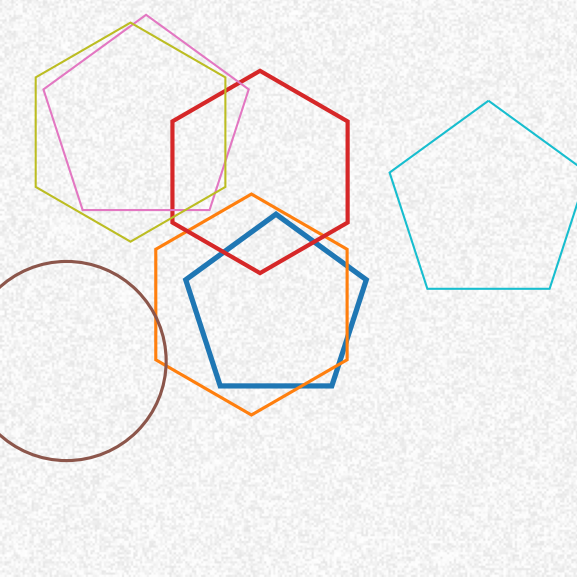[{"shape": "pentagon", "thickness": 2.5, "radius": 0.82, "center": [0.478, 0.464]}, {"shape": "hexagon", "thickness": 1.5, "radius": 0.96, "center": [0.435, 0.472]}, {"shape": "hexagon", "thickness": 2, "radius": 0.88, "center": [0.45, 0.701]}, {"shape": "circle", "thickness": 1.5, "radius": 0.86, "center": [0.115, 0.374]}, {"shape": "pentagon", "thickness": 1, "radius": 0.93, "center": [0.253, 0.787]}, {"shape": "hexagon", "thickness": 1, "radius": 0.95, "center": [0.226, 0.77]}, {"shape": "pentagon", "thickness": 1, "radius": 0.9, "center": [0.846, 0.645]}]